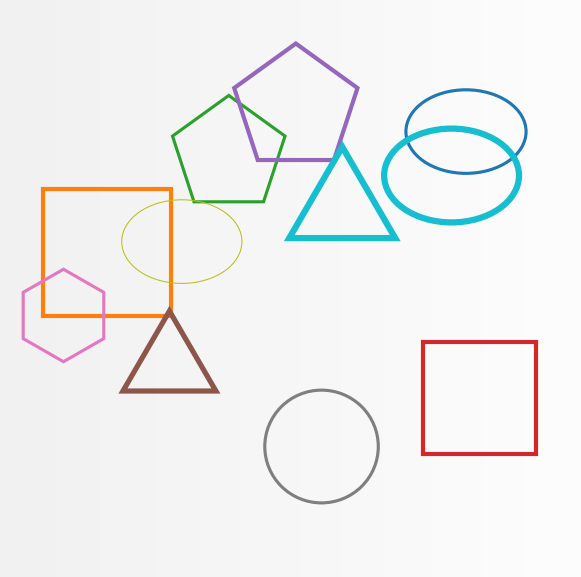[{"shape": "oval", "thickness": 1.5, "radius": 0.52, "center": [0.802, 0.771]}, {"shape": "square", "thickness": 2, "radius": 0.55, "center": [0.184, 0.561]}, {"shape": "pentagon", "thickness": 1.5, "radius": 0.51, "center": [0.394, 0.732]}, {"shape": "square", "thickness": 2, "radius": 0.49, "center": [0.825, 0.31]}, {"shape": "pentagon", "thickness": 2, "radius": 0.56, "center": [0.509, 0.812]}, {"shape": "triangle", "thickness": 2.5, "radius": 0.46, "center": [0.292, 0.368]}, {"shape": "hexagon", "thickness": 1.5, "radius": 0.4, "center": [0.109, 0.453]}, {"shape": "circle", "thickness": 1.5, "radius": 0.49, "center": [0.553, 0.226]}, {"shape": "oval", "thickness": 0.5, "radius": 0.52, "center": [0.313, 0.581]}, {"shape": "oval", "thickness": 3, "radius": 0.58, "center": [0.777, 0.695]}, {"shape": "triangle", "thickness": 3, "radius": 0.53, "center": [0.589, 0.639]}]